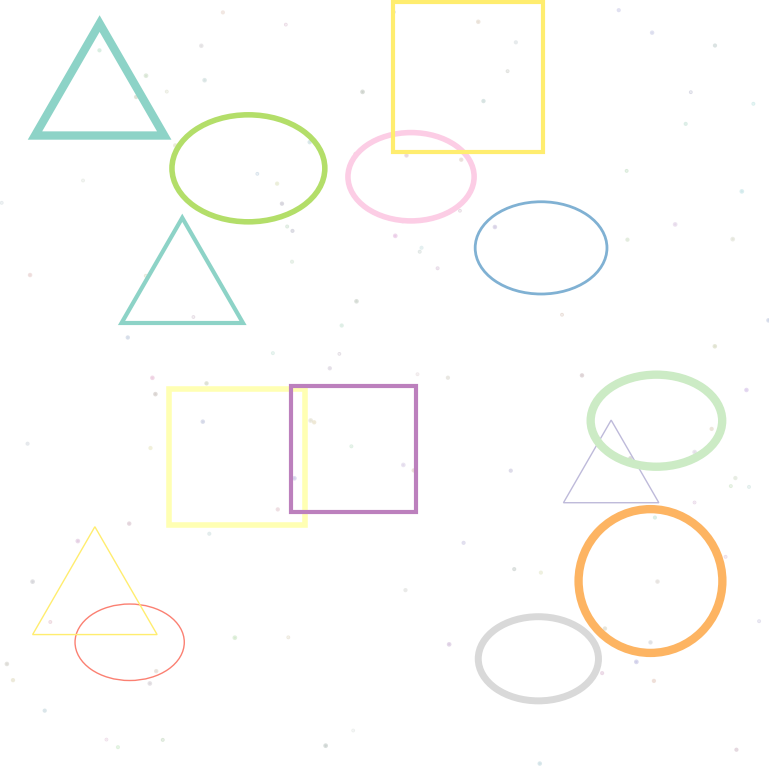[{"shape": "triangle", "thickness": 1.5, "radius": 0.46, "center": [0.237, 0.626]}, {"shape": "triangle", "thickness": 3, "radius": 0.48, "center": [0.129, 0.872]}, {"shape": "square", "thickness": 2, "radius": 0.44, "center": [0.308, 0.407]}, {"shape": "triangle", "thickness": 0.5, "radius": 0.36, "center": [0.794, 0.383]}, {"shape": "oval", "thickness": 0.5, "radius": 0.35, "center": [0.168, 0.166]}, {"shape": "oval", "thickness": 1, "radius": 0.43, "center": [0.703, 0.678]}, {"shape": "circle", "thickness": 3, "radius": 0.47, "center": [0.845, 0.245]}, {"shape": "oval", "thickness": 2, "radius": 0.5, "center": [0.323, 0.781]}, {"shape": "oval", "thickness": 2, "radius": 0.41, "center": [0.534, 0.77]}, {"shape": "oval", "thickness": 2.5, "radius": 0.39, "center": [0.699, 0.144]}, {"shape": "square", "thickness": 1.5, "radius": 0.41, "center": [0.459, 0.417]}, {"shape": "oval", "thickness": 3, "radius": 0.43, "center": [0.853, 0.454]}, {"shape": "square", "thickness": 1.5, "radius": 0.49, "center": [0.608, 0.9]}, {"shape": "triangle", "thickness": 0.5, "radius": 0.47, "center": [0.123, 0.223]}]